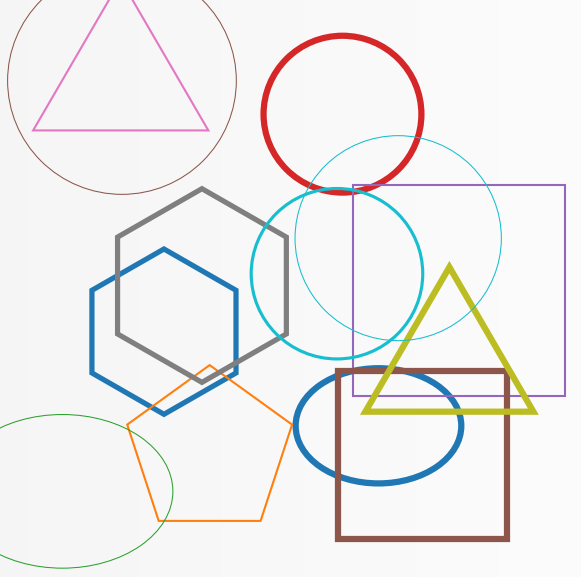[{"shape": "oval", "thickness": 3, "radius": 0.71, "center": [0.651, 0.262]}, {"shape": "hexagon", "thickness": 2.5, "radius": 0.72, "center": [0.282, 0.425]}, {"shape": "pentagon", "thickness": 1, "radius": 0.75, "center": [0.361, 0.218]}, {"shape": "oval", "thickness": 0.5, "radius": 0.95, "center": [0.107, 0.148]}, {"shape": "circle", "thickness": 3, "radius": 0.68, "center": [0.589, 0.801]}, {"shape": "square", "thickness": 1, "radius": 0.91, "center": [0.789, 0.497]}, {"shape": "circle", "thickness": 0.5, "radius": 0.98, "center": [0.21, 0.859]}, {"shape": "square", "thickness": 3, "radius": 0.73, "center": [0.726, 0.212]}, {"shape": "triangle", "thickness": 1, "radius": 0.87, "center": [0.208, 0.86]}, {"shape": "hexagon", "thickness": 2.5, "radius": 0.84, "center": [0.347, 0.505]}, {"shape": "triangle", "thickness": 3, "radius": 0.83, "center": [0.773, 0.37]}, {"shape": "circle", "thickness": 0.5, "radius": 0.89, "center": [0.685, 0.587]}, {"shape": "circle", "thickness": 1.5, "radius": 0.74, "center": [0.58, 0.525]}]